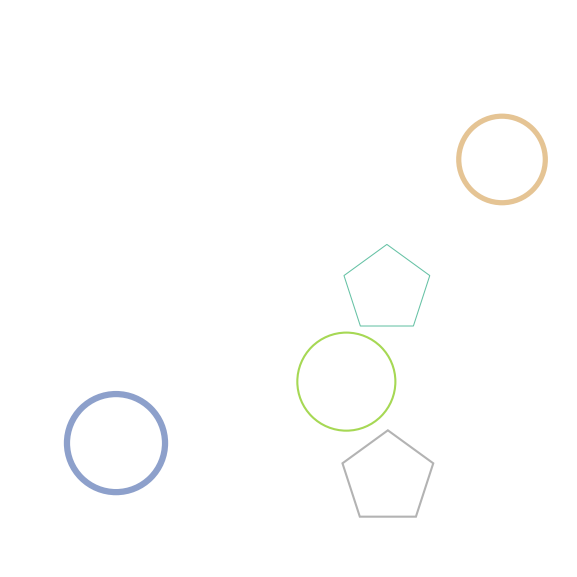[{"shape": "pentagon", "thickness": 0.5, "radius": 0.39, "center": [0.67, 0.498]}, {"shape": "circle", "thickness": 3, "radius": 0.42, "center": [0.201, 0.232]}, {"shape": "circle", "thickness": 1, "radius": 0.42, "center": [0.6, 0.338]}, {"shape": "circle", "thickness": 2.5, "radius": 0.37, "center": [0.869, 0.723]}, {"shape": "pentagon", "thickness": 1, "radius": 0.41, "center": [0.672, 0.171]}]